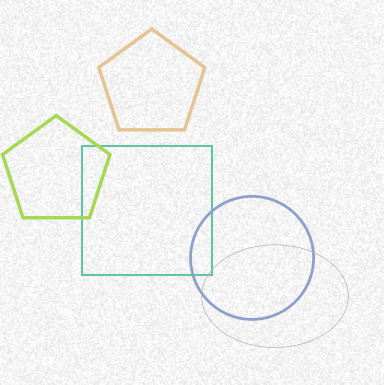[{"shape": "square", "thickness": 1.5, "radius": 0.84, "center": [0.382, 0.454]}, {"shape": "circle", "thickness": 2, "radius": 0.8, "center": [0.655, 0.33]}, {"shape": "pentagon", "thickness": 2.5, "radius": 0.73, "center": [0.146, 0.553]}, {"shape": "pentagon", "thickness": 2.5, "radius": 0.72, "center": [0.394, 0.78]}, {"shape": "oval", "thickness": 0.5, "radius": 0.95, "center": [0.714, 0.231]}]